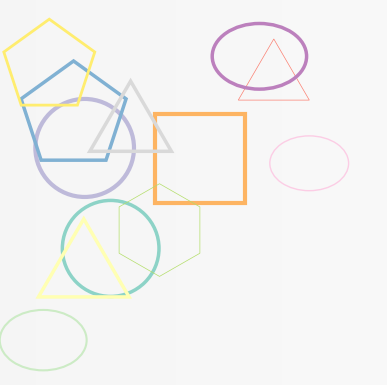[{"shape": "circle", "thickness": 2.5, "radius": 0.62, "center": [0.286, 0.355]}, {"shape": "triangle", "thickness": 2.5, "radius": 0.67, "center": [0.216, 0.296]}, {"shape": "circle", "thickness": 3, "radius": 0.64, "center": [0.219, 0.616]}, {"shape": "triangle", "thickness": 0.5, "radius": 0.53, "center": [0.707, 0.793]}, {"shape": "pentagon", "thickness": 2.5, "radius": 0.71, "center": [0.19, 0.699]}, {"shape": "square", "thickness": 3, "radius": 0.58, "center": [0.517, 0.588]}, {"shape": "hexagon", "thickness": 0.5, "radius": 0.6, "center": [0.412, 0.402]}, {"shape": "oval", "thickness": 1, "radius": 0.51, "center": [0.798, 0.576]}, {"shape": "triangle", "thickness": 2.5, "radius": 0.61, "center": [0.337, 0.668]}, {"shape": "oval", "thickness": 2.5, "radius": 0.61, "center": [0.669, 0.854]}, {"shape": "oval", "thickness": 1.5, "radius": 0.56, "center": [0.111, 0.117]}, {"shape": "pentagon", "thickness": 2, "radius": 0.62, "center": [0.127, 0.827]}]